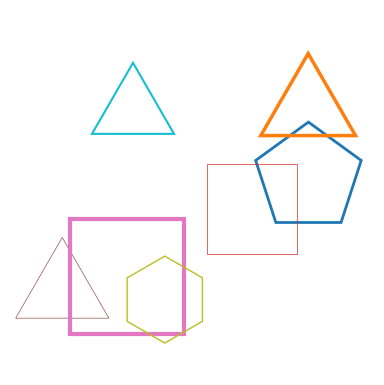[{"shape": "pentagon", "thickness": 2, "radius": 0.72, "center": [0.801, 0.539]}, {"shape": "triangle", "thickness": 2.5, "radius": 0.71, "center": [0.8, 0.719]}, {"shape": "square", "thickness": 0.5, "radius": 0.58, "center": [0.654, 0.458]}, {"shape": "triangle", "thickness": 0.5, "radius": 0.7, "center": [0.162, 0.243]}, {"shape": "square", "thickness": 3, "radius": 0.75, "center": [0.33, 0.281]}, {"shape": "hexagon", "thickness": 1, "radius": 0.56, "center": [0.428, 0.222]}, {"shape": "triangle", "thickness": 1.5, "radius": 0.62, "center": [0.345, 0.714]}]